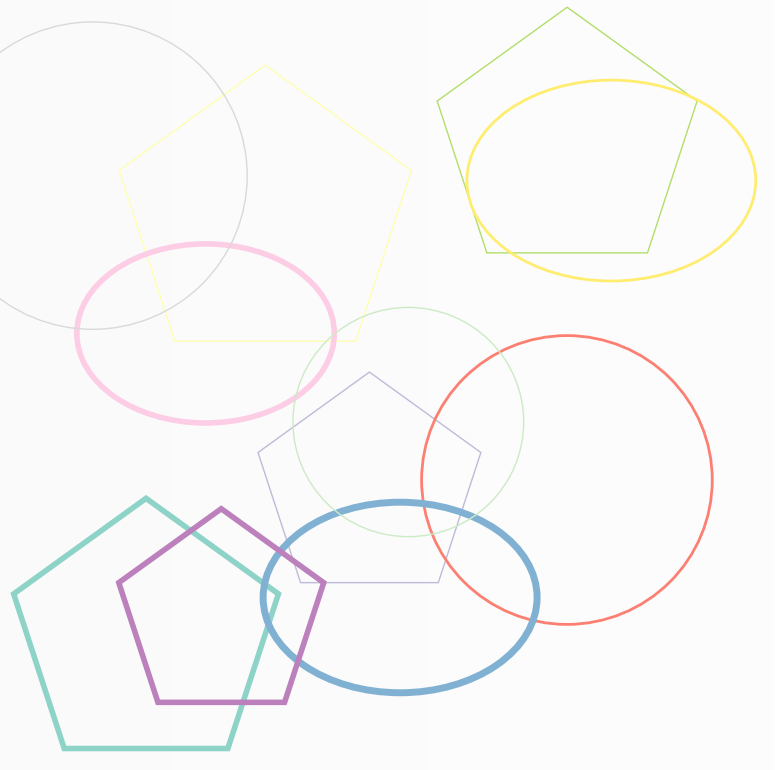[{"shape": "pentagon", "thickness": 2, "radius": 0.9, "center": [0.188, 0.173]}, {"shape": "pentagon", "thickness": 0.5, "radius": 0.99, "center": [0.342, 0.717]}, {"shape": "pentagon", "thickness": 0.5, "radius": 0.76, "center": [0.477, 0.366]}, {"shape": "circle", "thickness": 1, "radius": 0.94, "center": [0.732, 0.377]}, {"shape": "oval", "thickness": 2.5, "radius": 0.88, "center": [0.516, 0.224]}, {"shape": "pentagon", "thickness": 0.5, "radius": 0.88, "center": [0.732, 0.814]}, {"shape": "oval", "thickness": 2, "radius": 0.83, "center": [0.265, 0.567]}, {"shape": "circle", "thickness": 0.5, "radius": 1.0, "center": [0.119, 0.772]}, {"shape": "pentagon", "thickness": 2, "radius": 0.69, "center": [0.285, 0.2]}, {"shape": "circle", "thickness": 0.5, "radius": 0.74, "center": [0.527, 0.452]}, {"shape": "oval", "thickness": 1, "radius": 0.93, "center": [0.789, 0.766]}]